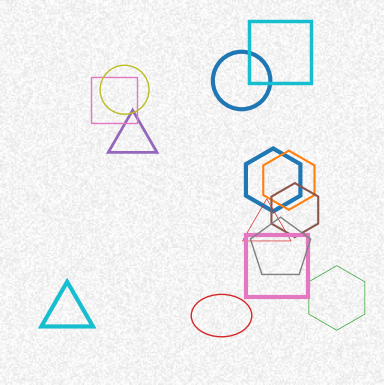[{"shape": "circle", "thickness": 3, "radius": 0.37, "center": [0.628, 0.791]}, {"shape": "hexagon", "thickness": 3, "radius": 0.41, "center": [0.709, 0.533]}, {"shape": "hexagon", "thickness": 1.5, "radius": 0.38, "center": [0.75, 0.532]}, {"shape": "hexagon", "thickness": 0.5, "radius": 0.42, "center": [0.875, 0.226]}, {"shape": "oval", "thickness": 1, "radius": 0.39, "center": [0.575, 0.18]}, {"shape": "triangle", "thickness": 0.5, "radius": 0.36, "center": [0.693, 0.411]}, {"shape": "triangle", "thickness": 2, "radius": 0.37, "center": [0.345, 0.641]}, {"shape": "hexagon", "thickness": 1.5, "radius": 0.35, "center": [0.766, 0.454]}, {"shape": "square", "thickness": 3, "radius": 0.41, "center": [0.72, 0.309]}, {"shape": "square", "thickness": 1, "radius": 0.3, "center": [0.296, 0.741]}, {"shape": "pentagon", "thickness": 1, "radius": 0.41, "center": [0.729, 0.354]}, {"shape": "circle", "thickness": 1, "radius": 0.32, "center": [0.324, 0.767]}, {"shape": "triangle", "thickness": 3, "radius": 0.39, "center": [0.174, 0.191]}, {"shape": "square", "thickness": 2.5, "radius": 0.4, "center": [0.728, 0.866]}]